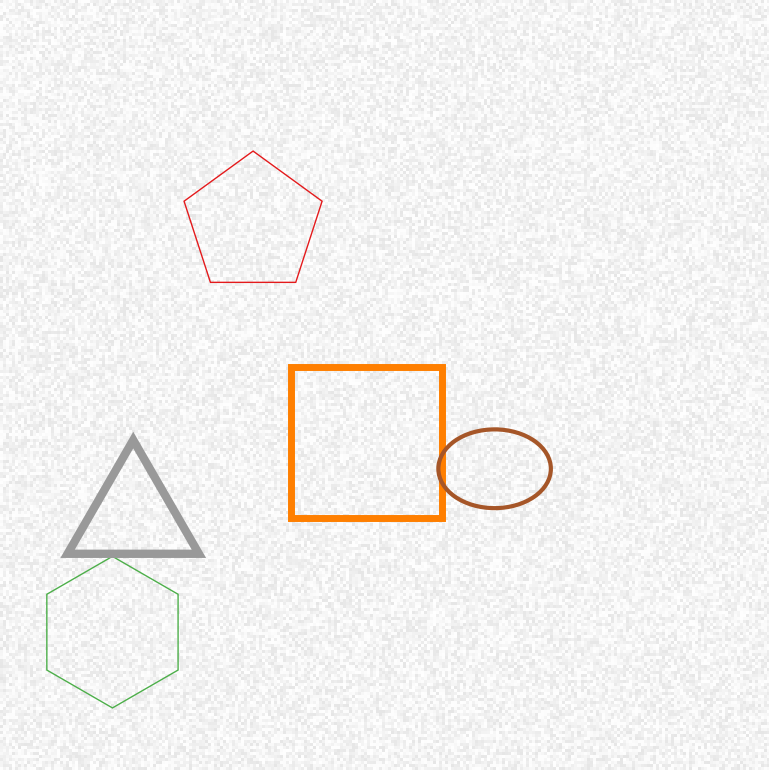[{"shape": "pentagon", "thickness": 0.5, "radius": 0.47, "center": [0.329, 0.71]}, {"shape": "hexagon", "thickness": 0.5, "radius": 0.49, "center": [0.146, 0.179]}, {"shape": "square", "thickness": 2.5, "radius": 0.49, "center": [0.476, 0.426]}, {"shape": "oval", "thickness": 1.5, "radius": 0.37, "center": [0.642, 0.391]}, {"shape": "triangle", "thickness": 3, "radius": 0.49, "center": [0.173, 0.33]}]